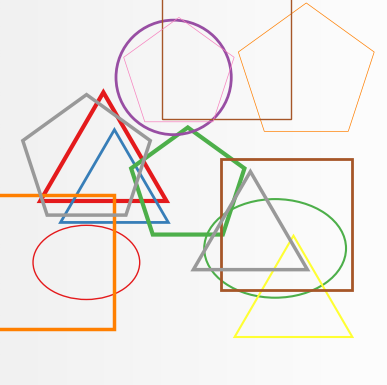[{"shape": "oval", "thickness": 1, "radius": 0.69, "center": [0.223, 0.318]}, {"shape": "triangle", "thickness": 3, "radius": 0.94, "center": [0.267, 0.572]}, {"shape": "triangle", "thickness": 2, "radius": 0.8, "center": [0.295, 0.503]}, {"shape": "oval", "thickness": 1.5, "radius": 0.91, "center": [0.71, 0.355]}, {"shape": "pentagon", "thickness": 3, "radius": 0.77, "center": [0.485, 0.515]}, {"shape": "circle", "thickness": 2, "radius": 0.74, "center": [0.448, 0.799]}, {"shape": "pentagon", "thickness": 0.5, "radius": 0.92, "center": [0.79, 0.808]}, {"shape": "square", "thickness": 2.5, "radius": 0.87, "center": [0.12, 0.319]}, {"shape": "triangle", "thickness": 1.5, "radius": 0.88, "center": [0.757, 0.212]}, {"shape": "square", "thickness": 2, "radius": 0.85, "center": [0.74, 0.416]}, {"shape": "square", "thickness": 1, "radius": 0.83, "center": [0.585, 0.858]}, {"shape": "pentagon", "thickness": 0.5, "radius": 0.75, "center": [0.462, 0.805]}, {"shape": "triangle", "thickness": 2.5, "radius": 0.85, "center": [0.646, 0.385]}, {"shape": "pentagon", "thickness": 2.5, "radius": 0.86, "center": [0.223, 0.581]}]